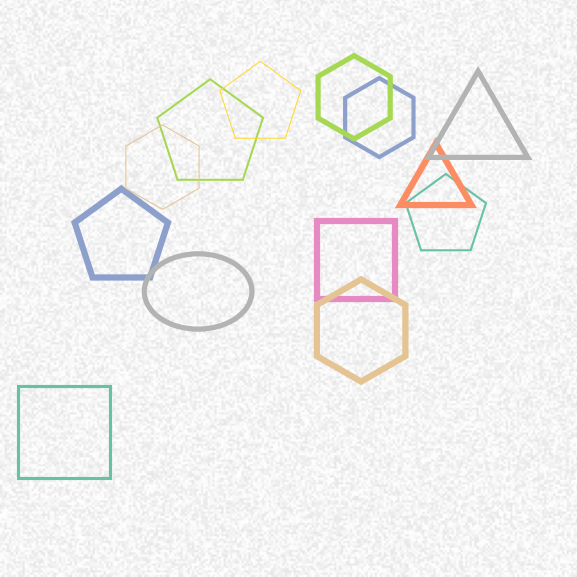[{"shape": "pentagon", "thickness": 1, "radius": 0.37, "center": [0.772, 0.625]}, {"shape": "square", "thickness": 1.5, "radius": 0.4, "center": [0.11, 0.252]}, {"shape": "triangle", "thickness": 3, "radius": 0.36, "center": [0.755, 0.68]}, {"shape": "pentagon", "thickness": 3, "radius": 0.42, "center": [0.21, 0.587]}, {"shape": "hexagon", "thickness": 2, "radius": 0.34, "center": [0.657, 0.796]}, {"shape": "square", "thickness": 3, "radius": 0.34, "center": [0.617, 0.548]}, {"shape": "hexagon", "thickness": 2.5, "radius": 0.36, "center": [0.613, 0.831]}, {"shape": "pentagon", "thickness": 1, "radius": 0.48, "center": [0.364, 0.766]}, {"shape": "pentagon", "thickness": 0.5, "radius": 0.37, "center": [0.451, 0.819]}, {"shape": "hexagon", "thickness": 3, "radius": 0.44, "center": [0.625, 0.427]}, {"shape": "hexagon", "thickness": 0.5, "radius": 0.37, "center": [0.281, 0.71]}, {"shape": "oval", "thickness": 2.5, "radius": 0.47, "center": [0.343, 0.494]}, {"shape": "triangle", "thickness": 2.5, "radius": 0.5, "center": [0.828, 0.776]}]